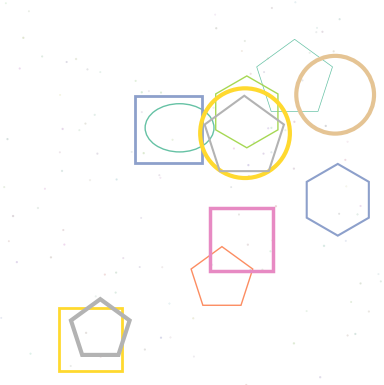[{"shape": "pentagon", "thickness": 0.5, "radius": 0.52, "center": [0.765, 0.794]}, {"shape": "oval", "thickness": 1, "radius": 0.45, "center": [0.466, 0.668]}, {"shape": "pentagon", "thickness": 1, "radius": 0.42, "center": [0.576, 0.275]}, {"shape": "square", "thickness": 2, "radius": 0.44, "center": [0.437, 0.664]}, {"shape": "hexagon", "thickness": 1.5, "radius": 0.47, "center": [0.877, 0.481]}, {"shape": "square", "thickness": 2.5, "radius": 0.41, "center": [0.627, 0.379]}, {"shape": "hexagon", "thickness": 1, "radius": 0.47, "center": [0.641, 0.709]}, {"shape": "square", "thickness": 2, "radius": 0.41, "center": [0.235, 0.118]}, {"shape": "circle", "thickness": 3, "radius": 0.58, "center": [0.636, 0.654]}, {"shape": "circle", "thickness": 3, "radius": 0.5, "center": [0.871, 0.754]}, {"shape": "pentagon", "thickness": 1.5, "radius": 0.54, "center": [0.634, 0.643]}, {"shape": "pentagon", "thickness": 3, "radius": 0.4, "center": [0.26, 0.143]}]